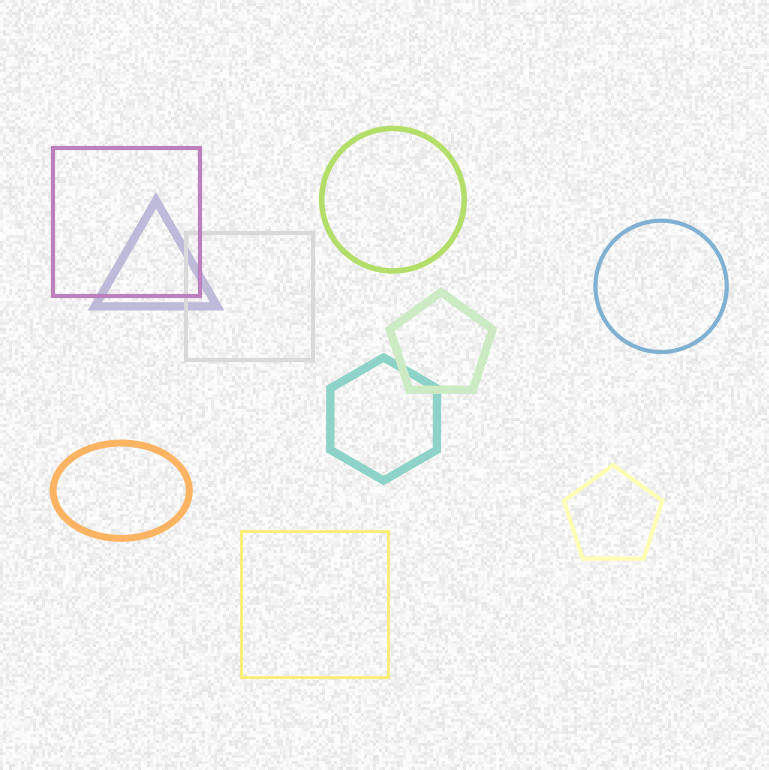[{"shape": "hexagon", "thickness": 3, "radius": 0.4, "center": [0.498, 0.456]}, {"shape": "pentagon", "thickness": 1.5, "radius": 0.34, "center": [0.796, 0.329]}, {"shape": "triangle", "thickness": 3, "radius": 0.46, "center": [0.203, 0.648]}, {"shape": "circle", "thickness": 1.5, "radius": 0.43, "center": [0.859, 0.628]}, {"shape": "oval", "thickness": 2.5, "radius": 0.44, "center": [0.157, 0.363]}, {"shape": "circle", "thickness": 2, "radius": 0.46, "center": [0.51, 0.741]}, {"shape": "square", "thickness": 1.5, "radius": 0.41, "center": [0.324, 0.615]}, {"shape": "square", "thickness": 1.5, "radius": 0.48, "center": [0.164, 0.712]}, {"shape": "pentagon", "thickness": 3, "radius": 0.35, "center": [0.573, 0.551]}, {"shape": "square", "thickness": 1, "radius": 0.48, "center": [0.408, 0.215]}]